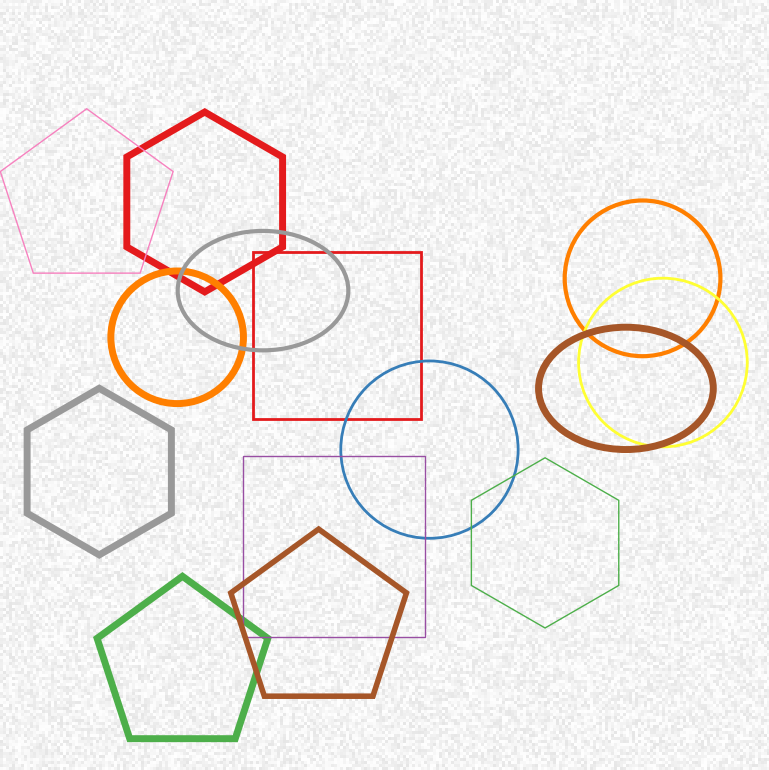[{"shape": "square", "thickness": 1, "radius": 0.54, "center": [0.438, 0.564]}, {"shape": "hexagon", "thickness": 2.5, "radius": 0.58, "center": [0.266, 0.738]}, {"shape": "circle", "thickness": 1, "radius": 0.58, "center": [0.558, 0.416]}, {"shape": "hexagon", "thickness": 0.5, "radius": 0.55, "center": [0.708, 0.295]}, {"shape": "pentagon", "thickness": 2.5, "radius": 0.58, "center": [0.237, 0.135]}, {"shape": "square", "thickness": 0.5, "radius": 0.59, "center": [0.434, 0.29]}, {"shape": "circle", "thickness": 2.5, "radius": 0.43, "center": [0.23, 0.562]}, {"shape": "circle", "thickness": 1.5, "radius": 0.51, "center": [0.834, 0.639]}, {"shape": "circle", "thickness": 1, "radius": 0.55, "center": [0.861, 0.529]}, {"shape": "oval", "thickness": 2.5, "radius": 0.57, "center": [0.813, 0.496]}, {"shape": "pentagon", "thickness": 2, "radius": 0.6, "center": [0.414, 0.193]}, {"shape": "pentagon", "thickness": 0.5, "radius": 0.59, "center": [0.113, 0.741]}, {"shape": "hexagon", "thickness": 2.5, "radius": 0.54, "center": [0.129, 0.388]}, {"shape": "oval", "thickness": 1.5, "radius": 0.55, "center": [0.342, 0.623]}]